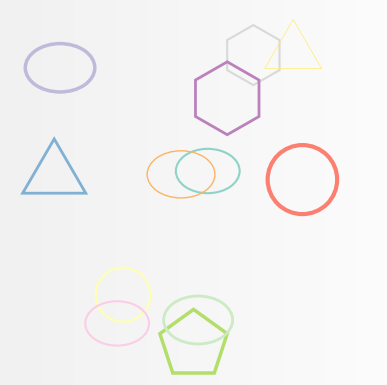[{"shape": "oval", "thickness": 1.5, "radius": 0.41, "center": [0.536, 0.556]}, {"shape": "circle", "thickness": 1.5, "radius": 0.35, "center": [0.318, 0.235]}, {"shape": "oval", "thickness": 2.5, "radius": 0.45, "center": [0.155, 0.824]}, {"shape": "circle", "thickness": 3, "radius": 0.45, "center": [0.78, 0.534]}, {"shape": "triangle", "thickness": 2, "radius": 0.47, "center": [0.14, 0.545]}, {"shape": "oval", "thickness": 1, "radius": 0.44, "center": [0.467, 0.547]}, {"shape": "pentagon", "thickness": 2.5, "radius": 0.46, "center": [0.499, 0.105]}, {"shape": "oval", "thickness": 1.5, "radius": 0.41, "center": [0.302, 0.16]}, {"shape": "hexagon", "thickness": 1.5, "radius": 0.39, "center": [0.654, 0.857]}, {"shape": "hexagon", "thickness": 2, "radius": 0.47, "center": [0.586, 0.745]}, {"shape": "oval", "thickness": 2, "radius": 0.44, "center": [0.511, 0.169]}, {"shape": "triangle", "thickness": 0.5, "radius": 0.42, "center": [0.757, 0.864]}]